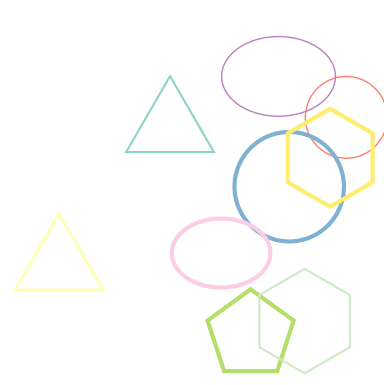[{"shape": "triangle", "thickness": 1.5, "radius": 0.66, "center": [0.442, 0.671]}, {"shape": "triangle", "thickness": 2, "radius": 0.66, "center": [0.153, 0.313]}, {"shape": "circle", "thickness": 1, "radius": 0.53, "center": [0.899, 0.695]}, {"shape": "circle", "thickness": 3, "radius": 0.71, "center": [0.751, 0.515]}, {"shape": "pentagon", "thickness": 3, "radius": 0.59, "center": [0.651, 0.131]}, {"shape": "oval", "thickness": 3, "radius": 0.64, "center": [0.574, 0.343]}, {"shape": "oval", "thickness": 1, "radius": 0.74, "center": [0.723, 0.802]}, {"shape": "hexagon", "thickness": 1.5, "radius": 0.68, "center": [0.791, 0.166]}, {"shape": "hexagon", "thickness": 3, "radius": 0.64, "center": [0.858, 0.59]}]